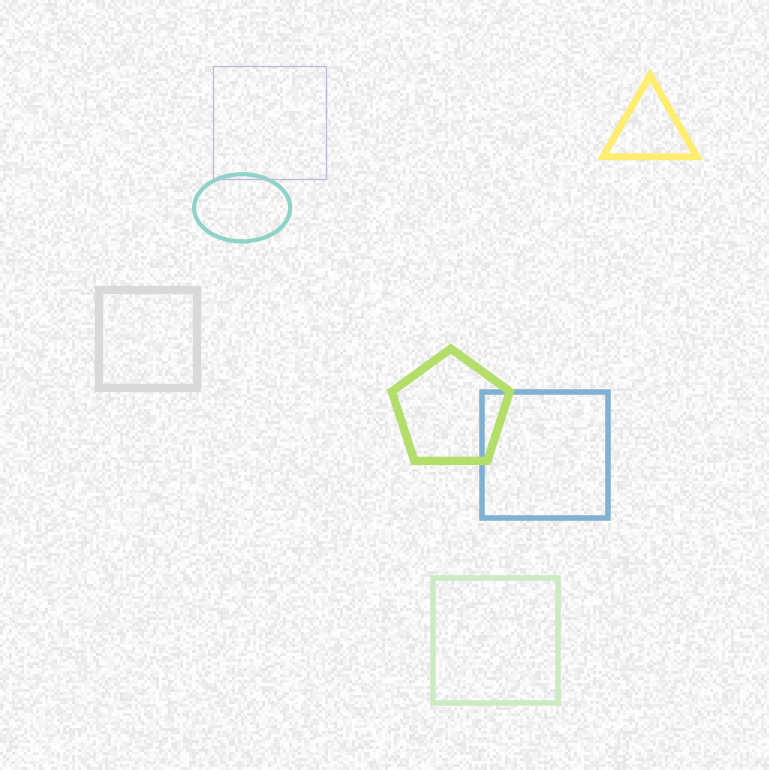[{"shape": "oval", "thickness": 1.5, "radius": 0.31, "center": [0.314, 0.73]}, {"shape": "square", "thickness": 0.5, "radius": 0.37, "center": [0.35, 0.84]}, {"shape": "square", "thickness": 2, "radius": 0.41, "center": [0.708, 0.409]}, {"shape": "pentagon", "thickness": 3, "radius": 0.4, "center": [0.586, 0.467]}, {"shape": "square", "thickness": 3, "radius": 0.32, "center": [0.192, 0.559]}, {"shape": "square", "thickness": 2, "radius": 0.41, "center": [0.644, 0.168]}, {"shape": "triangle", "thickness": 2.5, "radius": 0.35, "center": [0.844, 0.832]}]